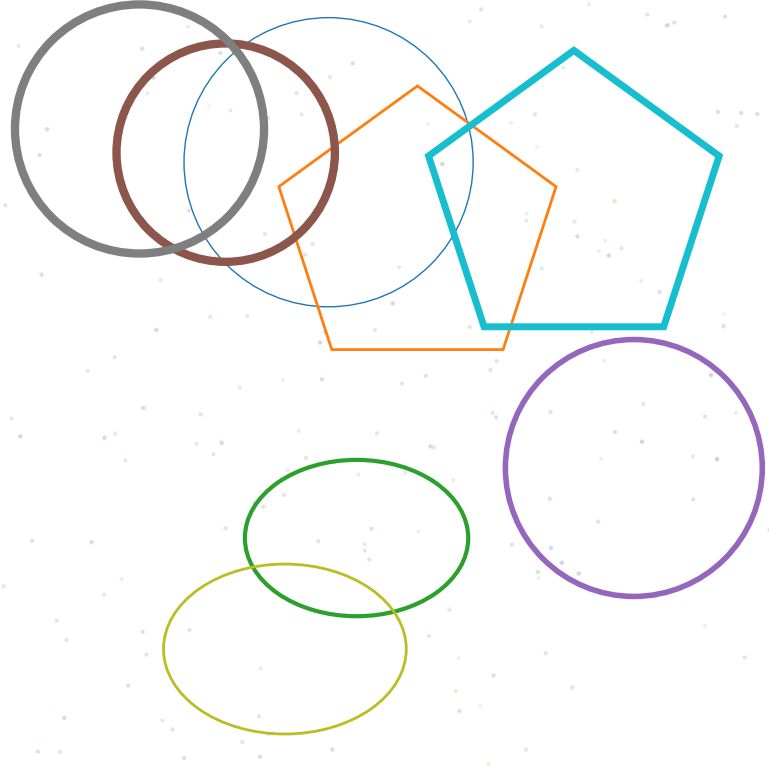[{"shape": "circle", "thickness": 0.5, "radius": 0.94, "center": [0.427, 0.789]}, {"shape": "pentagon", "thickness": 1, "radius": 0.95, "center": [0.542, 0.699]}, {"shape": "oval", "thickness": 1.5, "radius": 0.73, "center": [0.463, 0.301]}, {"shape": "circle", "thickness": 2, "radius": 0.83, "center": [0.823, 0.392]}, {"shape": "circle", "thickness": 3, "radius": 0.71, "center": [0.293, 0.802]}, {"shape": "circle", "thickness": 3, "radius": 0.81, "center": [0.181, 0.832]}, {"shape": "oval", "thickness": 1, "radius": 0.79, "center": [0.37, 0.157]}, {"shape": "pentagon", "thickness": 2.5, "radius": 0.99, "center": [0.745, 0.736]}]